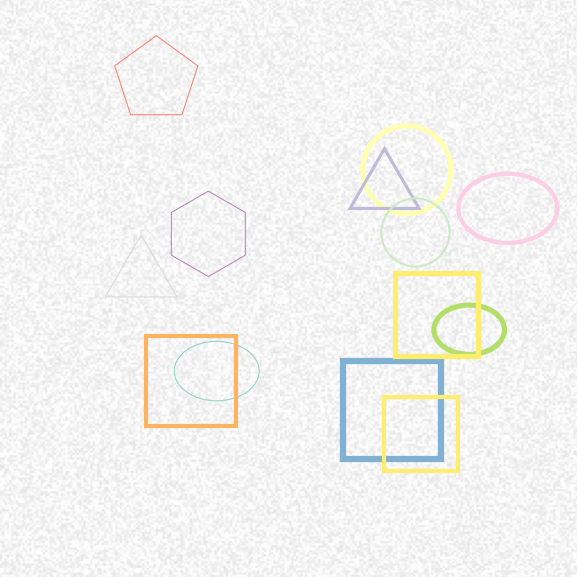[{"shape": "oval", "thickness": 0.5, "radius": 0.37, "center": [0.375, 0.357]}, {"shape": "circle", "thickness": 2.5, "radius": 0.38, "center": [0.704, 0.705]}, {"shape": "triangle", "thickness": 1.5, "radius": 0.35, "center": [0.666, 0.673]}, {"shape": "pentagon", "thickness": 0.5, "radius": 0.38, "center": [0.271, 0.862]}, {"shape": "square", "thickness": 3, "radius": 0.42, "center": [0.678, 0.29]}, {"shape": "square", "thickness": 2, "radius": 0.39, "center": [0.33, 0.339]}, {"shape": "oval", "thickness": 2.5, "radius": 0.31, "center": [0.812, 0.428]}, {"shape": "oval", "thickness": 2, "radius": 0.43, "center": [0.879, 0.638]}, {"shape": "triangle", "thickness": 0.5, "radius": 0.36, "center": [0.244, 0.521]}, {"shape": "hexagon", "thickness": 0.5, "radius": 0.37, "center": [0.361, 0.594]}, {"shape": "circle", "thickness": 1, "radius": 0.3, "center": [0.719, 0.597]}, {"shape": "square", "thickness": 2.5, "radius": 0.36, "center": [0.756, 0.455]}, {"shape": "square", "thickness": 2, "radius": 0.32, "center": [0.729, 0.248]}]